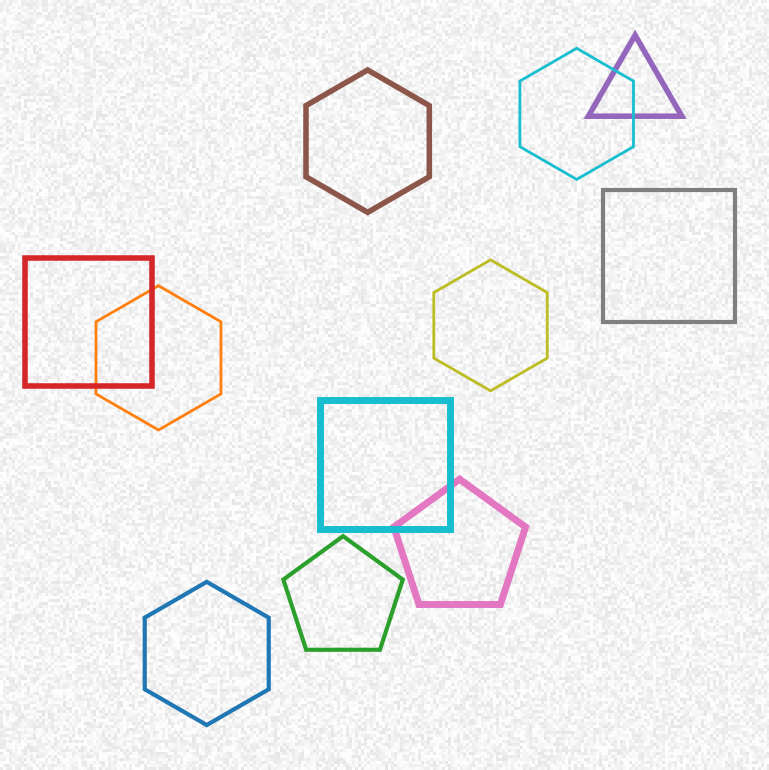[{"shape": "hexagon", "thickness": 1.5, "radius": 0.46, "center": [0.268, 0.151]}, {"shape": "hexagon", "thickness": 1, "radius": 0.47, "center": [0.206, 0.535]}, {"shape": "pentagon", "thickness": 1.5, "radius": 0.41, "center": [0.446, 0.222]}, {"shape": "square", "thickness": 2, "radius": 0.41, "center": [0.115, 0.582]}, {"shape": "triangle", "thickness": 2, "radius": 0.35, "center": [0.825, 0.884]}, {"shape": "hexagon", "thickness": 2, "radius": 0.46, "center": [0.477, 0.817]}, {"shape": "pentagon", "thickness": 2.5, "radius": 0.45, "center": [0.597, 0.288]}, {"shape": "square", "thickness": 1.5, "radius": 0.43, "center": [0.869, 0.667]}, {"shape": "hexagon", "thickness": 1, "radius": 0.43, "center": [0.637, 0.577]}, {"shape": "square", "thickness": 2.5, "radius": 0.42, "center": [0.5, 0.397]}, {"shape": "hexagon", "thickness": 1, "radius": 0.43, "center": [0.749, 0.852]}]